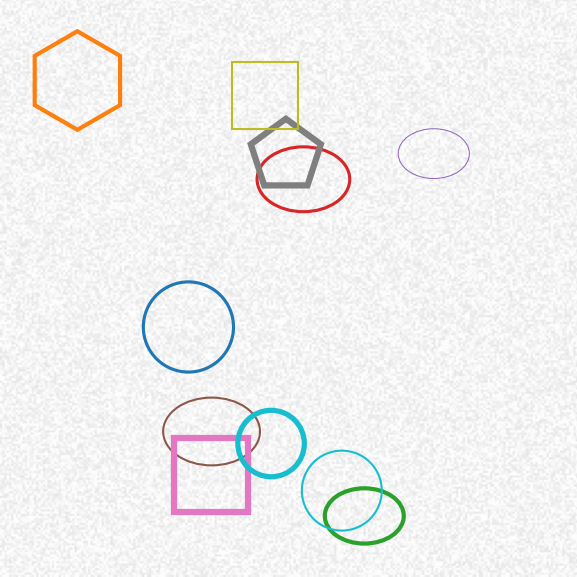[{"shape": "circle", "thickness": 1.5, "radius": 0.39, "center": [0.326, 0.433]}, {"shape": "hexagon", "thickness": 2, "radius": 0.43, "center": [0.134, 0.86]}, {"shape": "oval", "thickness": 2, "radius": 0.34, "center": [0.631, 0.106]}, {"shape": "oval", "thickness": 1.5, "radius": 0.4, "center": [0.525, 0.689]}, {"shape": "oval", "thickness": 0.5, "radius": 0.31, "center": [0.751, 0.733]}, {"shape": "oval", "thickness": 1, "radius": 0.42, "center": [0.366, 0.252]}, {"shape": "square", "thickness": 3, "radius": 0.32, "center": [0.365, 0.176]}, {"shape": "pentagon", "thickness": 3, "radius": 0.32, "center": [0.495, 0.73]}, {"shape": "square", "thickness": 1, "radius": 0.29, "center": [0.459, 0.834]}, {"shape": "circle", "thickness": 2.5, "radius": 0.29, "center": [0.469, 0.231]}, {"shape": "circle", "thickness": 1, "radius": 0.35, "center": [0.592, 0.15]}]